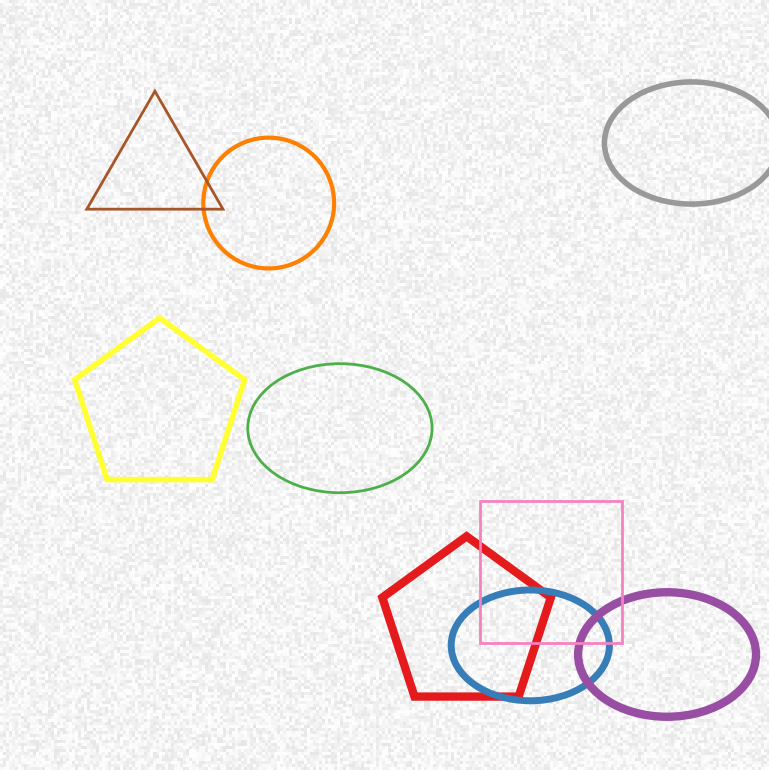[{"shape": "pentagon", "thickness": 3, "radius": 0.58, "center": [0.606, 0.188]}, {"shape": "oval", "thickness": 2.5, "radius": 0.51, "center": [0.689, 0.162]}, {"shape": "oval", "thickness": 1, "radius": 0.6, "center": [0.441, 0.444]}, {"shape": "oval", "thickness": 3, "radius": 0.58, "center": [0.866, 0.15]}, {"shape": "circle", "thickness": 1.5, "radius": 0.42, "center": [0.349, 0.736]}, {"shape": "pentagon", "thickness": 2, "radius": 0.58, "center": [0.207, 0.471]}, {"shape": "triangle", "thickness": 1, "radius": 0.51, "center": [0.201, 0.779]}, {"shape": "square", "thickness": 1, "radius": 0.46, "center": [0.715, 0.257]}, {"shape": "oval", "thickness": 2, "radius": 0.57, "center": [0.898, 0.814]}]